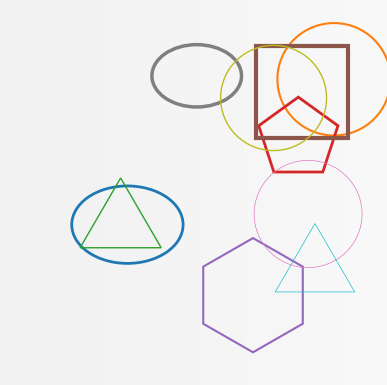[{"shape": "oval", "thickness": 2, "radius": 0.72, "center": [0.329, 0.416]}, {"shape": "circle", "thickness": 1.5, "radius": 0.73, "center": [0.862, 0.794]}, {"shape": "triangle", "thickness": 1, "radius": 0.6, "center": [0.311, 0.417]}, {"shape": "pentagon", "thickness": 2, "radius": 0.54, "center": [0.77, 0.64]}, {"shape": "hexagon", "thickness": 1.5, "radius": 0.74, "center": [0.653, 0.233]}, {"shape": "square", "thickness": 3, "radius": 0.6, "center": [0.779, 0.762]}, {"shape": "circle", "thickness": 0.5, "radius": 0.7, "center": [0.795, 0.444]}, {"shape": "oval", "thickness": 2.5, "radius": 0.58, "center": [0.508, 0.803]}, {"shape": "circle", "thickness": 1, "radius": 0.68, "center": [0.706, 0.746]}, {"shape": "triangle", "thickness": 0.5, "radius": 0.59, "center": [0.813, 0.301]}]